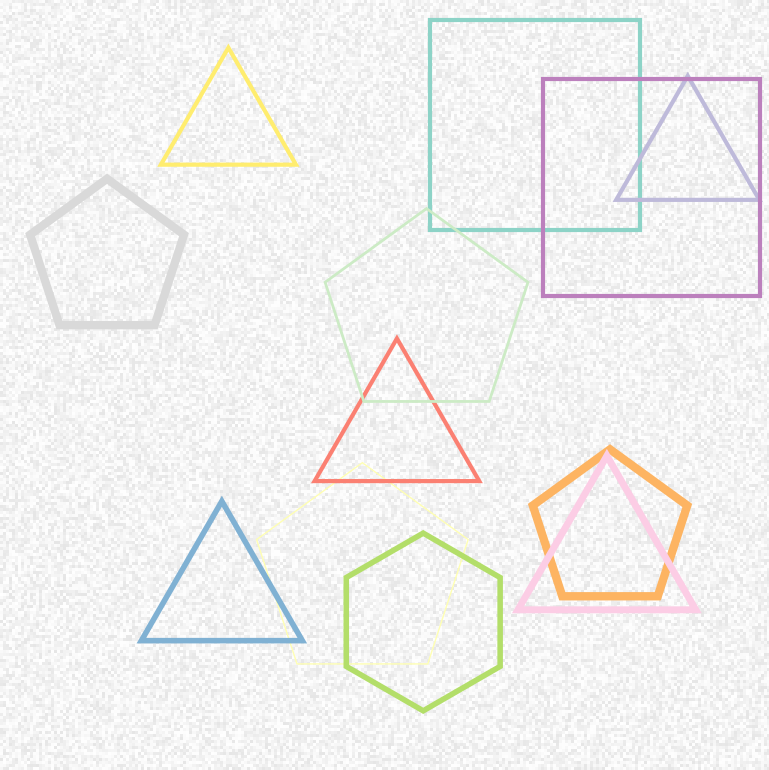[{"shape": "square", "thickness": 1.5, "radius": 0.68, "center": [0.694, 0.838]}, {"shape": "pentagon", "thickness": 0.5, "radius": 0.72, "center": [0.471, 0.255]}, {"shape": "triangle", "thickness": 1.5, "radius": 0.54, "center": [0.893, 0.794]}, {"shape": "triangle", "thickness": 1.5, "radius": 0.62, "center": [0.515, 0.437]}, {"shape": "triangle", "thickness": 2, "radius": 0.6, "center": [0.288, 0.228]}, {"shape": "pentagon", "thickness": 3, "radius": 0.53, "center": [0.792, 0.311]}, {"shape": "hexagon", "thickness": 2, "radius": 0.58, "center": [0.55, 0.192]}, {"shape": "triangle", "thickness": 2.5, "radius": 0.67, "center": [0.788, 0.275]}, {"shape": "pentagon", "thickness": 3, "radius": 0.53, "center": [0.139, 0.663]}, {"shape": "square", "thickness": 1.5, "radius": 0.71, "center": [0.846, 0.757]}, {"shape": "pentagon", "thickness": 1, "radius": 0.69, "center": [0.554, 0.591]}, {"shape": "triangle", "thickness": 1.5, "radius": 0.51, "center": [0.297, 0.837]}]